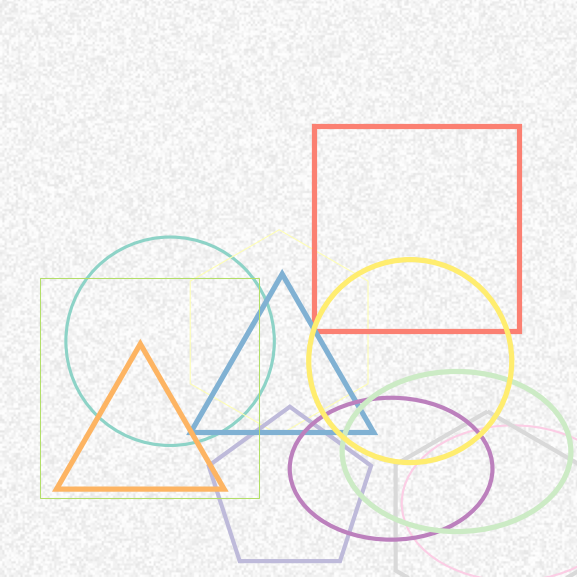[{"shape": "circle", "thickness": 1.5, "radius": 0.9, "center": [0.295, 0.408]}, {"shape": "hexagon", "thickness": 0.5, "radius": 0.89, "center": [0.483, 0.424]}, {"shape": "pentagon", "thickness": 2, "radius": 0.74, "center": [0.502, 0.147]}, {"shape": "square", "thickness": 2.5, "radius": 0.89, "center": [0.721, 0.604]}, {"shape": "triangle", "thickness": 2.5, "radius": 0.91, "center": [0.489, 0.342]}, {"shape": "triangle", "thickness": 2.5, "radius": 0.84, "center": [0.243, 0.236]}, {"shape": "square", "thickness": 0.5, "radius": 0.95, "center": [0.259, 0.327]}, {"shape": "oval", "thickness": 1, "radius": 0.96, "center": [0.888, 0.128]}, {"shape": "hexagon", "thickness": 2, "radius": 0.92, "center": [0.844, 0.103]}, {"shape": "oval", "thickness": 2, "radius": 0.88, "center": [0.677, 0.188]}, {"shape": "oval", "thickness": 2.5, "radius": 0.99, "center": [0.79, 0.217]}, {"shape": "circle", "thickness": 2.5, "radius": 0.88, "center": [0.71, 0.374]}]